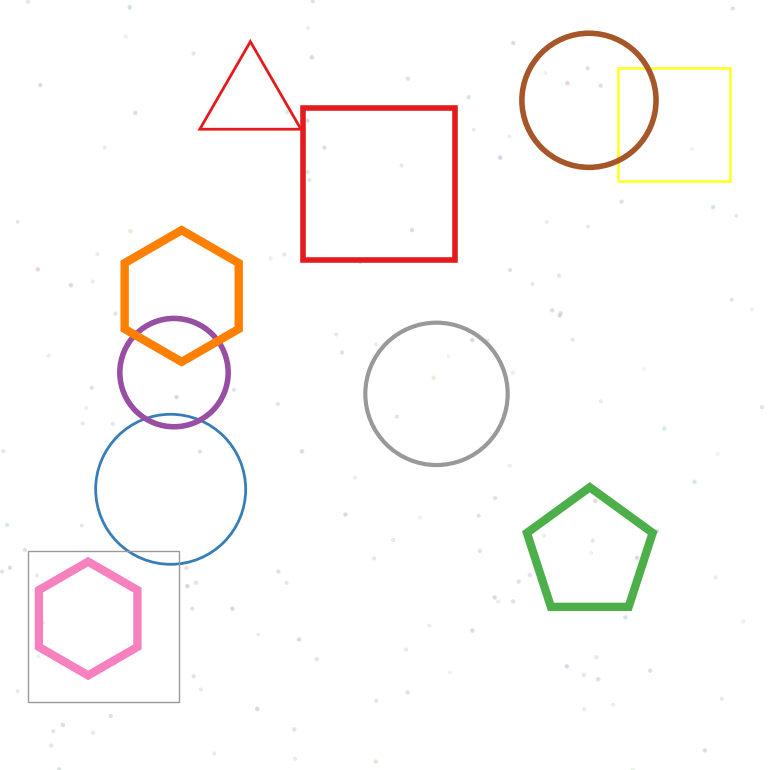[{"shape": "triangle", "thickness": 1, "radius": 0.38, "center": [0.325, 0.87]}, {"shape": "square", "thickness": 2, "radius": 0.49, "center": [0.493, 0.761]}, {"shape": "circle", "thickness": 1, "radius": 0.49, "center": [0.222, 0.365]}, {"shape": "pentagon", "thickness": 3, "radius": 0.43, "center": [0.766, 0.281]}, {"shape": "circle", "thickness": 2, "radius": 0.35, "center": [0.226, 0.516]}, {"shape": "hexagon", "thickness": 3, "radius": 0.43, "center": [0.236, 0.616]}, {"shape": "square", "thickness": 1, "radius": 0.37, "center": [0.875, 0.838]}, {"shape": "circle", "thickness": 2, "radius": 0.44, "center": [0.765, 0.87]}, {"shape": "hexagon", "thickness": 3, "radius": 0.37, "center": [0.114, 0.197]}, {"shape": "circle", "thickness": 1.5, "radius": 0.46, "center": [0.567, 0.489]}, {"shape": "square", "thickness": 0.5, "radius": 0.49, "center": [0.134, 0.186]}]